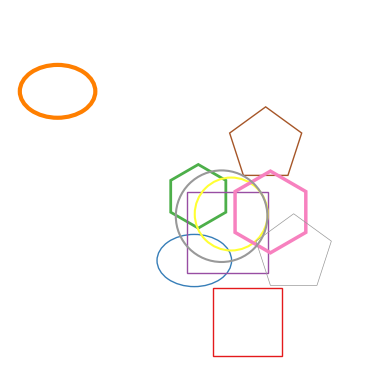[{"shape": "square", "thickness": 1, "radius": 0.44, "center": [0.643, 0.164]}, {"shape": "oval", "thickness": 1, "radius": 0.48, "center": [0.505, 0.323]}, {"shape": "hexagon", "thickness": 2, "radius": 0.41, "center": [0.515, 0.49]}, {"shape": "square", "thickness": 1, "radius": 0.53, "center": [0.592, 0.397]}, {"shape": "oval", "thickness": 3, "radius": 0.49, "center": [0.15, 0.763]}, {"shape": "circle", "thickness": 1.5, "radius": 0.47, "center": [0.601, 0.444]}, {"shape": "pentagon", "thickness": 1, "radius": 0.49, "center": [0.69, 0.624]}, {"shape": "hexagon", "thickness": 2.5, "radius": 0.53, "center": [0.702, 0.449]}, {"shape": "circle", "thickness": 1.5, "radius": 0.59, "center": [0.576, 0.438]}, {"shape": "pentagon", "thickness": 0.5, "radius": 0.51, "center": [0.763, 0.342]}]